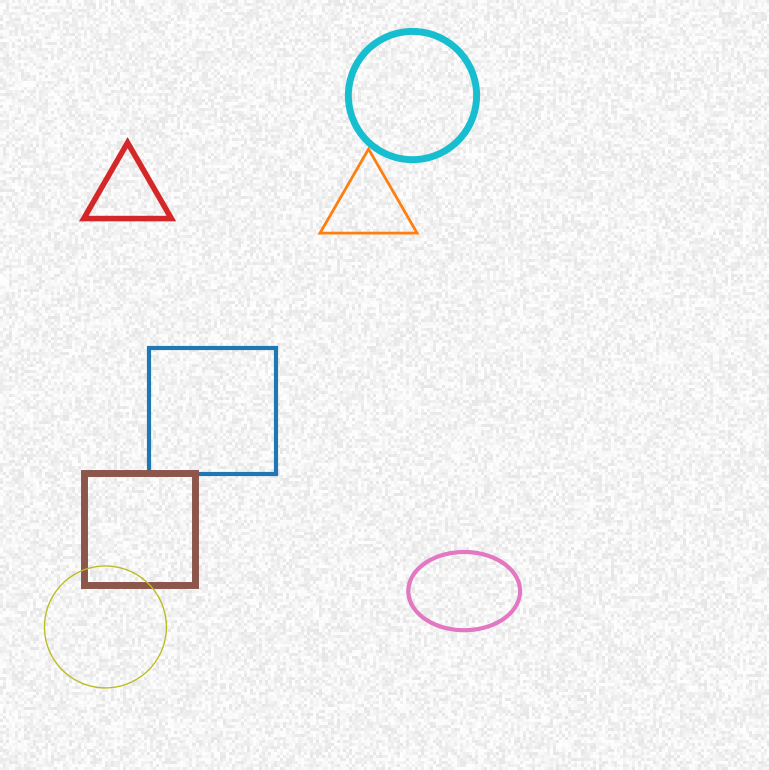[{"shape": "square", "thickness": 1.5, "radius": 0.41, "center": [0.276, 0.466]}, {"shape": "triangle", "thickness": 1, "radius": 0.36, "center": [0.479, 0.734]}, {"shape": "triangle", "thickness": 2, "radius": 0.33, "center": [0.166, 0.749]}, {"shape": "square", "thickness": 2.5, "radius": 0.36, "center": [0.181, 0.313]}, {"shape": "oval", "thickness": 1.5, "radius": 0.36, "center": [0.603, 0.232]}, {"shape": "circle", "thickness": 0.5, "radius": 0.4, "center": [0.137, 0.186]}, {"shape": "circle", "thickness": 2.5, "radius": 0.42, "center": [0.536, 0.876]}]